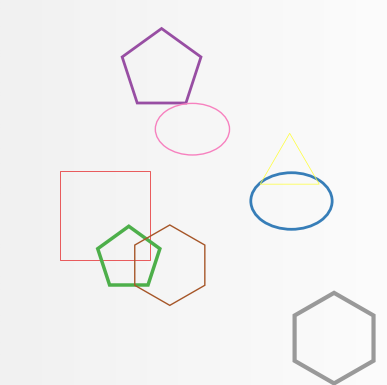[{"shape": "square", "thickness": 0.5, "radius": 0.58, "center": [0.271, 0.44]}, {"shape": "oval", "thickness": 2, "radius": 0.52, "center": [0.752, 0.478]}, {"shape": "pentagon", "thickness": 2.5, "radius": 0.42, "center": [0.332, 0.328]}, {"shape": "pentagon", "thickness": 2, "radius": 0.53, "center": [0.417, 0.819]}, {"shape": "triangle", "thickness": 0.5, "radius": 0.44, "center": [0.748, 0.566]}, {"shape": "hexagon", "thickness": 1, "radius": 0.52, "center": [0.438, 0.311]}, {"shape": "oval", "thickness": 1, "radius": 0.48, "center": [0.497, 0.664]}, {"shape": "hexagon", "thickness": 3, "radius": 0.59, "center": [0.862, 0.122]}]